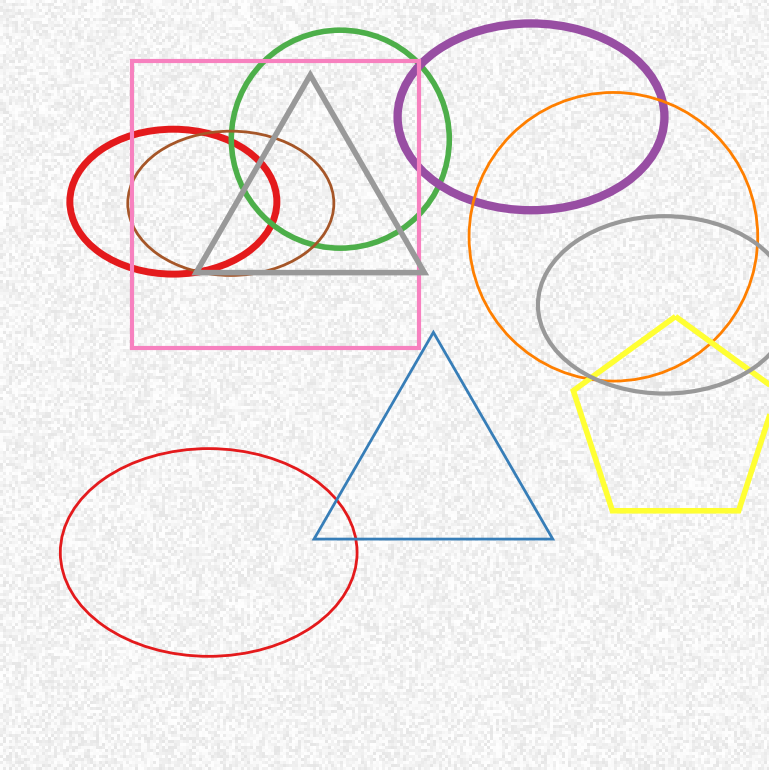[{"shape": "oval", "thickness": 1, "radius": 0.96, "center": [0.271, 0.283]}, {"shape": "oval", "thickness": 2.5, "radius": 0.67, "center": [0.225, 0.738]}, {"shape": "triangle", "thickness": 1, "radius": 0.89, "center": [0.563, 0.389]}, {"shape": "circle", "thickness": 2, "radius": 0.71, "center": [0.442, 0.819]}, {"shape": "oval", "thickness": 3, "radius": 0.87, "center": [0.69, 0.848]}, {"shape": "circle", "thickness": 1, "radius": 0.94, "center": [0.797, 0.692]}, {"shape": "pentagon", "thickness": 2, "radius": 0.7, "center": [0.877, 0.45]}, {"shape": "oval", "thickness": 1, "radius": 0.67, "center": [0.3, 0.736]}, {"shape": "square", "thickness": 1.5, "radius": 0.93, "center": [0.358, 0.734]}, {"shape": "oval", "thickness": 1.5, "radius": 0.82, "center": [0.863, 0.604]}, {"shape": "triangle", "thickness": 2, "radius": 0.86, "center": [0.403, 0.731]}]